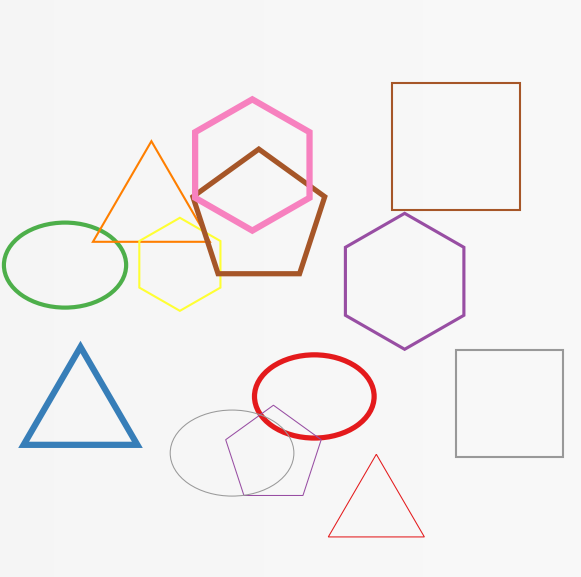[{"shape": "triangle", "thickness": 0.5, "radius": 0.48, "center": [0.647, 0.117]}, {"shape": "oval", "thickness": 2.5, "radius": 0.51, "center": [0.541, 0.313]}, {"shape": "triangle", "thickness": 3, "radius": 0.56, "center": [0.138, 0.285]}, {"shape": "oval", "thickness": 2, "radius": 0.53, "center": [0.112, 0.54]}, {"shape": "hexagon", "thickness": 1.5, "radius": 0.59, "center": [0.696, 0.512]}, {"shape": "pentagon", "thickness": 0.5, "radius": 0.43, "center": [0.47, 0.211]}, {"shape": "triangle", "thickness": 1, "radius": 0.58, "center": [0.26, 0.638]}, {"shape": "hexagon", "thickness": 1, "radius": 0.4, "center": [0.309, 0.541]}, {"shape": "square", "thickness": 1, "radius": 0.55, "center": [0.784, 0.745]}, {"shape": "pentagon", "thickness": 2.5, "radius": 0.6, "center": [0.445, 0.622]}, {"shape": "hexagon", "thickness": 3, "radius": 0.57, "center": [0.434, 0.713]}, {"shape": "square", "thickness": 1, "radius": 0.46, "center": [0.876, 0.3]}, {"shape": "oval", "thickness": 0.5, "radius": 0.53, "center": [0.399, 0.215]}]